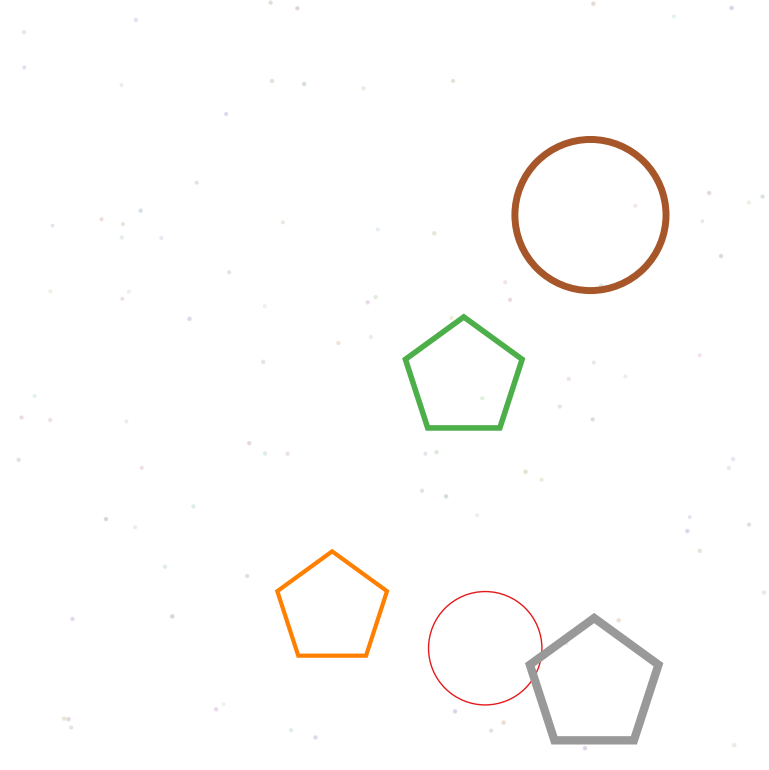[{"shape": "circle", "thickness": 0.5, "radius": 0.37, "center": [0.63, 0.158]}, {"shape": "pentagon", "thickness": 2, "radius": 0.4, "center": [0.602, 0.509]}, {"shape": "pentagon", "thickness": 1.5, "radius": 0.37, "center": [0.431, 0.209]}, {"shape": "circle", "thickness": 2.5, "radius": 0.49, "center": [0.767, 0.721]}, {"shape": "pentagon", "thickness": 3, "radius": 0.44, "center": [0.772, 0.11]}]